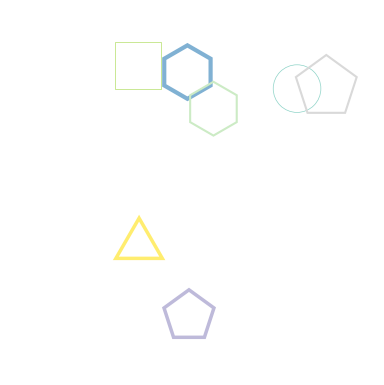[{"shape": "circle", "thickness": 0.5, "radius": 0.31, "center": [0.772, 0.77]}, {"shape": "pentagon", "thickness": 2.5, "radius": 0.34, "center": [0.491, 0.179]}, {"shape": "hexagon", "thickness": 3, "radius": 0.35, "center": [0.487, 0.813]}, {"shape": "square", "thickness": 0.5, "radius": 0.3, "center": [0.358, 0.83]}, {"shape": "pentagon", "thickness": 1.5, "radius": 0.42, "center": [0.848, 0.774]}, {"shape": "hexagon", "thickness": 1.5, "radius": 0.35, "center": [0.554, 0.718]}, {"shape": "triangle", "thickness": 2.5, "radius": 0.35, "center": [0.361, 0.364]}]